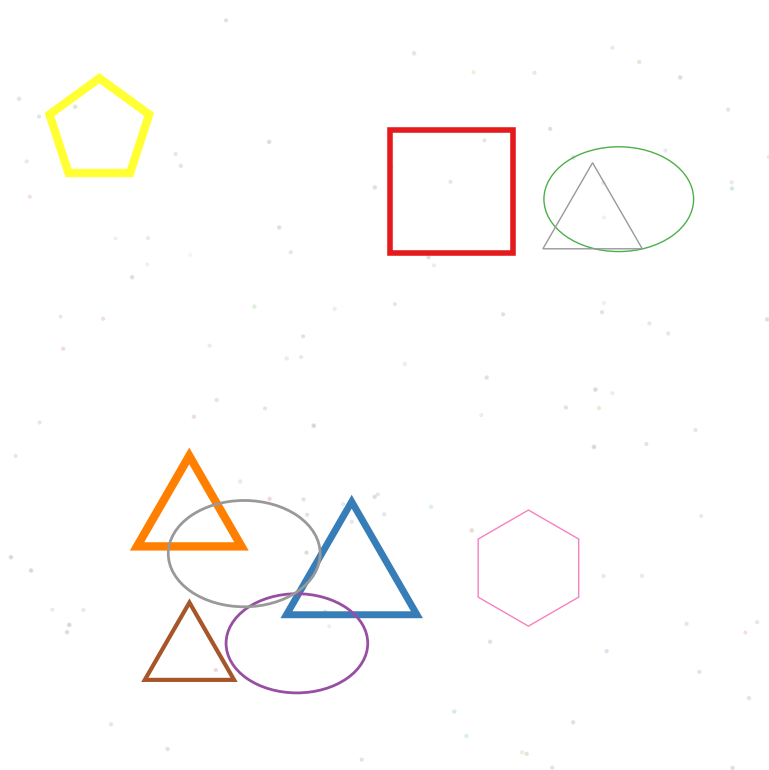[{"shape": "square", "thickness": 2, "radius": 0.4, "center": [0.586, 0.751]}, {"shape": "triangle", "thickness": 2.5, "radius": 0.49, "center": [0.457, 0.251]}, {"shape": "oval", "thickness": 0.5, "radius": 0.49, "center": [0.804, 0.741]}, {"shape": "oval", "thickness": 1, "radius": 0.46, "center": [0.386, 0.165]}, {"shape": "triangle", "thickness": 3, "radius": 0.39, "center": [0.246, 0.33]}, {"shape": "pentagon", "thickness": 3, "radius": 0.34, "center": [0.129, 0.83]}, {"shape": "triangle", "thickness": 1.5, "radius": 0.33, "center": [0.246, 0.151]}, {"shape": "hexagon", "thickness": 0.5, "radius": 0.38, "center": [0.686, 0.262]}, {"shape": "oval", "thickness": 1, "radius": 0.49, "center": [0.317, 0.281]}, {"shape": "triangle", "thickness": 0.5, "radius": 0.37, "center": [0.77, 0.714]}]